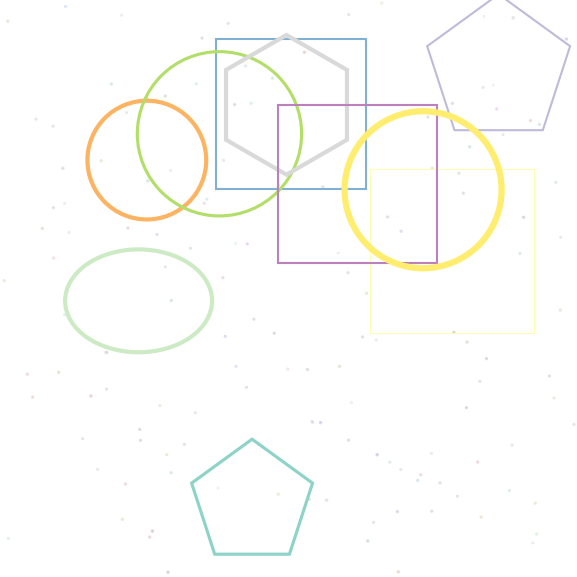[{"shape": "pentagon", "thickness": 1.5, "radius": 0.55, "center": [0.437, 0.129]}, {"shape": "square", "thickness": 0.5, "radius": 0.71, "center": [0.783, 0.565]}, {"shape": "pentagon", "thickness": 1, "radius": 0.65, "center": [0.863, 0.879]}, {"shape": "square", "thickness": 1, "radius": 0.65, "center": [0.503, 0.802]}, {"shape": "circle", "thickness": 2, "radius": 0.51, "center": [0.254, 0.722]}, {"shape": "circle", "thickness": 1.5, "radius": 0.71, "center": [0.38, 0.767]}, {"shape": "hexagon", "thickness": 2, "radius": 0.6, "center": [0.496, 0.818]}, {"shape": "square", "thickness": 1, "radius": 0.69, "center": [0.62, 0.68]}, {"shape": "oval", "thickness": 2, "radius": 0.64, "center": [0.24, 0.478]}, {"shape": "circle", "thickness": 3, "radius": 0.68, "center": [0.733, 0.671]}]